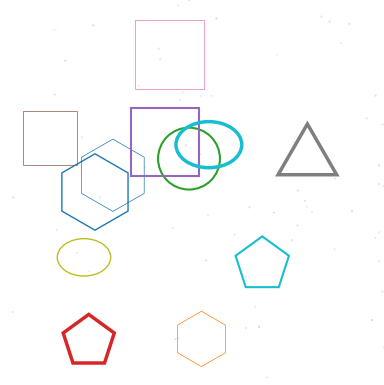[{"shape": "hexagon", "thickness": 1, "radius": 0.5, "center": [0.247, 0.501]}, {"shape": "hexagon", "thickness": 0.5, "radius": 0.47, "center": [0.293, 0.545]}, {"shape": "hexagon", "thickness": 0.5, "radius": 0.36, "center": [0.523, 0.12]}, {"shape": "circle", "thickness": 1.5, "radius": 0.4, "center": [0.491, 0.588]}, {"shape": "pentagon", "thickness": 2.5, "radius": 0.35, "center": [0.23, 0.114]}, {"shape": "square", "thickness": 1.5, "radius": 0.44, "center": [0.429, 0.632]}, {"shape": "square", "thickness": 0.5, "radius": 0.35, "center": [0.13, 0.641]}, {"shape": "square", "thickness": 0.5, "radius": 0.45, "center": [0.44, 0.858]}, {"shape": "triangle", "thickness": 2.5, "radius": 0.44, "center": [0.798, 0.59]}, {"shape": "oval", "thickness": 1, "radius": 0.35, "center": [0.218, 0.332]}, {"shape": "pentagon", "thickness": 1.5, "radius": 0.36, "center": [0.681, 0.313]}, {"shape": "oval", "thickness": 2.5, "radius": 0.43, "center": [0.543, 0.624]}]